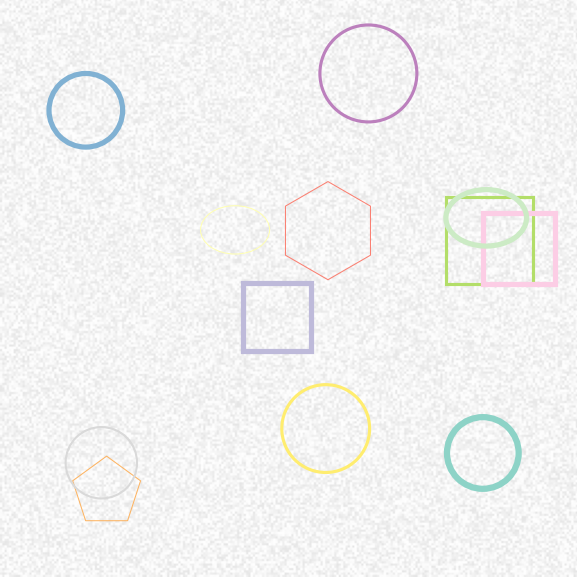[{"shape": "circle", "thickness": 3, "radius": 0.31, "center": [0.836, 0.215]}, {"shape": "oval", "thickness": 0.5, "radius": 0.3, "center": [0.407, 0.601]}, {"shape": "square", "thickness": 2.5, "radius": 0.29, "center": [0.48, 0.45]}, {"shape": "hexagon", "thickness": 0.5, "radius": 0.42, "center": [0.568, 0.6]}, {"shape": "circle", "thickness": 2.5, "radius": 0.32, "center": [0.149, 0.808]}, {"shape": "pentagon", "thickness": 0.5, "radius": 0.31, "center": [0.185, 0.147]}, {"shape": "square", "thickness": 1.5, "radius": 0.38, "center": [0.848, 0.583]}, {"shape": "square", "thickness": 2.5, "radius": 0.31, "center": [0.899, 0.569]}, {"shape": "circle", "thickness": 1, "radius": 0.31, "center": [0.175, 0.198]}, {"shape": "circle", "thickness": 1.5, "radius": 0.42, "center": [0.638, 0.872]}, {"shape": "oval", "thickness": 2.5, "radius": 0.35, "center": [0.842, 0.622]}, {"shape": "circle", "thickness": 1.5, "radius": 0.38, "center": [0.564, 0.257]}]